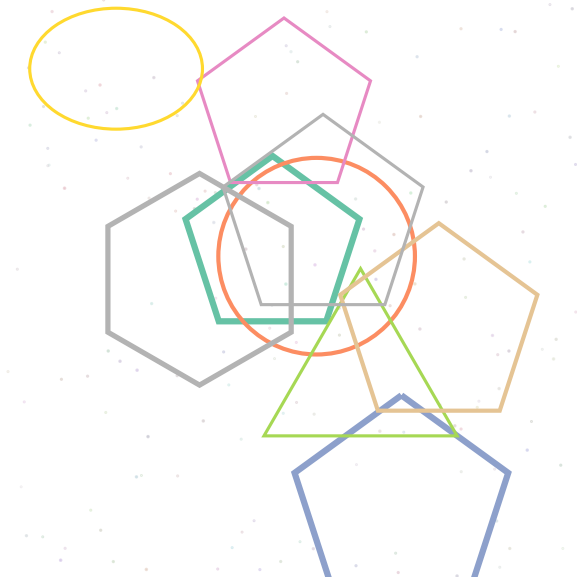[{"shape": "pentagon", "thickness": 3, "radius": 0.79, "center": [0.472, 0.571]}, {"shape": "circle", "thickness": 2, "radius": 0.85, "center": [0.548, 0.556]}, {"shape": "pentagon", "thickness": 3, "radius": 0.97, "center": [0.695, 0.12]}, {"shape": "pentagon", "thickness": 1.5, "radius": 0.79, "center": [0.492, 0.81]}, {"shape": "triangle", "thickness": 1.5, "radius": 0.97, "center": [0.624, 0.341]}, {"shape": "oval", "thickness": 1.5, "radius": 0.75, "center": [0.201, 0.88]}, {"shape": "pentagon", "thickness": 2, "radius": 0.9, "center": [0.76, 0.433]}, {"shape": "pentagon", "thickness": 1.5, "radius": 0.91, "center": [0.559, 0.619]}, {"shape": "hexagon", "thickness": 2.5, "radius": 0.92, "center": [0.346, 0.516]}]